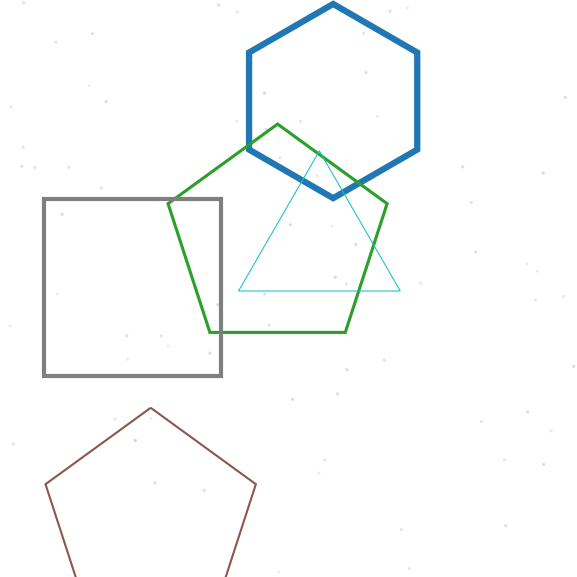[{"shape": "hexagon", "thickness": 3, "radius": 0.84, "center": [0.577, 0.824]}, {"shape": "pentagon", "thickness": 1.5, "radius": 1.0, "center": [0.481, 0.585]}, {"shape": "pentagon", "thickness": 1, "radius": 0.96, "center": [0.261, 0.102]}, {"shape": "square", "thickness": 2, "radius": 0.77, "center": [0.229, 0.502]}, {"shape": "triangle", "thickness": 0.5, "radius": 0.81, "center": [0.553, 0.576]}]